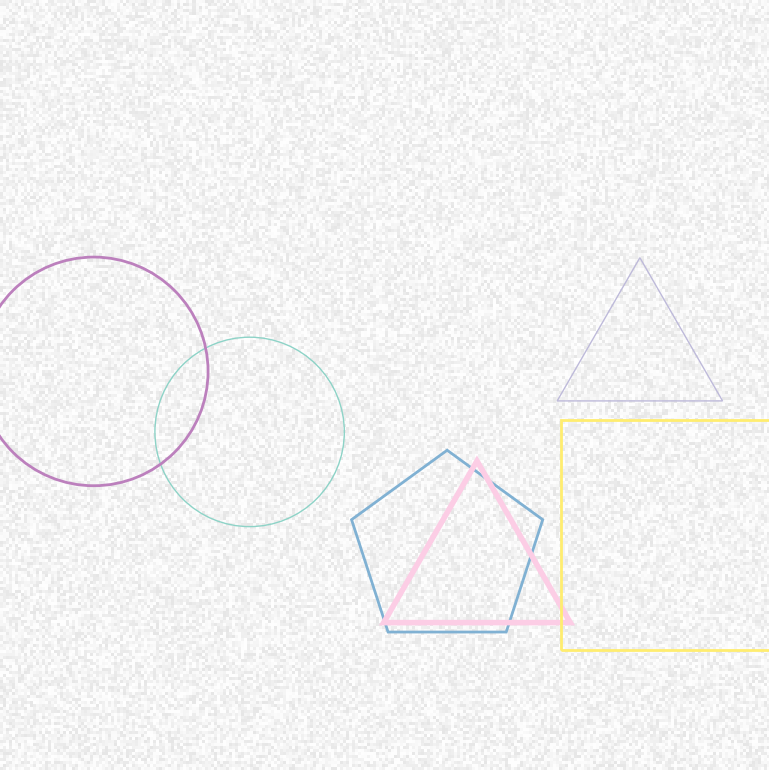[{"shape": "circle", "thickness": 0.5, "radius": 0.61, "center": [0.324, 0.439]}, {"shape": "triangle", "thickness": 0.5, "radius": 0.62, "center": [0.831, 0.541]}, {"shape": "pentagon", "thickness": 1, "radius": 0.65, "center": [0.581, 0.285]}, {"shape": "triangle", "thickness": 2, "radius": 0.7, "center": [0.619, 0.261]}, {"shape": "circle", "thickness": 1, "radius": 0.74, "center": [0.122, 0.518]}, {"shape": "square", "thickness": 1, "radius": 0.75, "center": [0.878, 0.306]}]